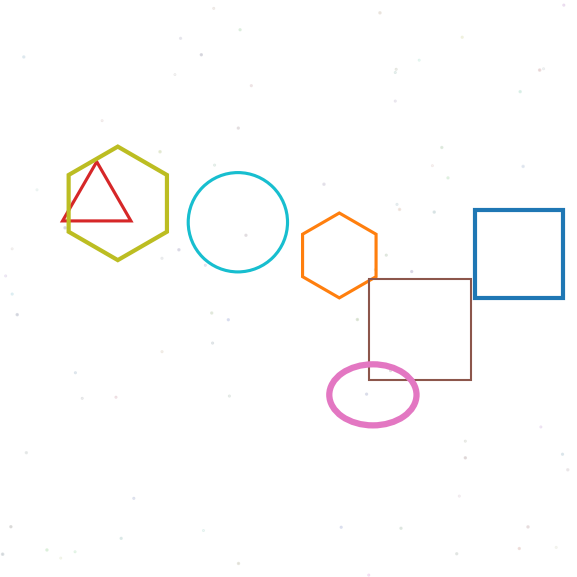[{"shape": "square", "thickness": 2, "radius": 0.38, "center": [0.899, 0.56]}, {"shape": "hexagon", "thickness": 1.5, "radius": 0.37, "center": [0.588, 0.557]}, {"shape": "triangle", "thickness": 1.5, "radius": 0.34, "center": [0.167, 0.651]}, {"shape": "square", "thickness": 1, "radius": 0.44, "center": [0.727, 0.428]}, {"shape": "oval", "thickness": 3, "radius": 0.38, "center": [0.646, 0.315]}, {"shape": "hexagon", "thickness": 2, "radius": 0.49, "center": [0.204, 0.647]}, {"shape": "circle", "thickness": 1.5, "radius": 0.43, "center": [0.412, 0.614]}]